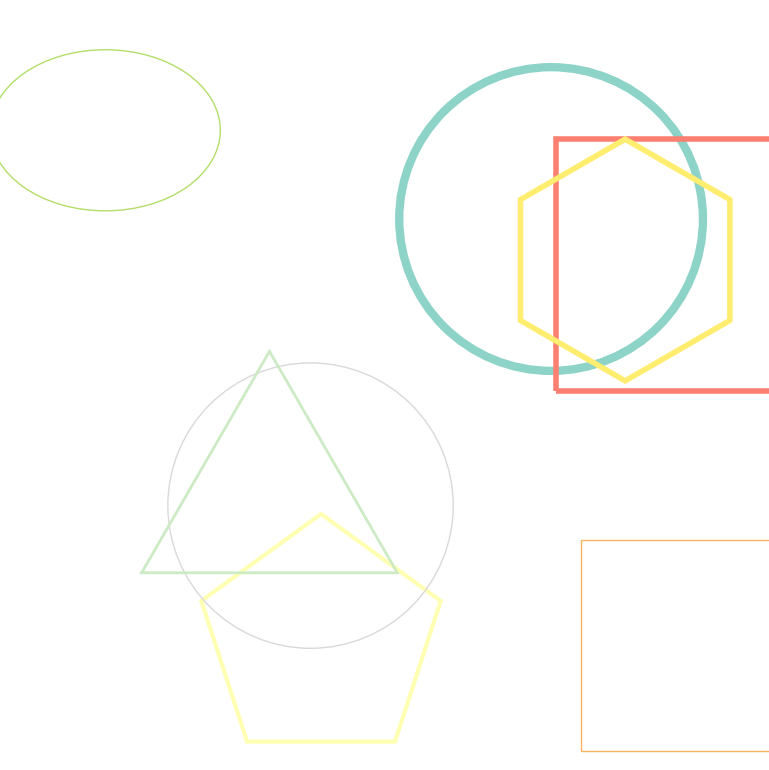[{"shape": "circle", "thickness": 3, "radius": 0.99, "center": [0.716, 0.716]}, {"shape": "pentagon", "thickness": 1.5, "radius": 0.82, "center": [0.417, 0.169]}, {"shape": "square", "thickness": 2, "radius": 0.82, "center": [0.885, 0.656]}, {"shape": "square", "thickness": 0.5, "radius": 0.69, "center": [0.891, 0.161]}, {"shape": "oval", "thickness": 0.5, "radius": 0.75, "center": [0.137, 0.831]}, {"shape": "circle", "thickness": 0.5, "radius": 0.93, "center": [0.403, 0.343]}, {"shape": "triangle", "thickness": 1, "radius": 0.96, "center": [0.35, 0.352]}, {"shape": "hexagon", "thickness": 2, "radius": 0.78, "center": [0.812, 0.662]}]